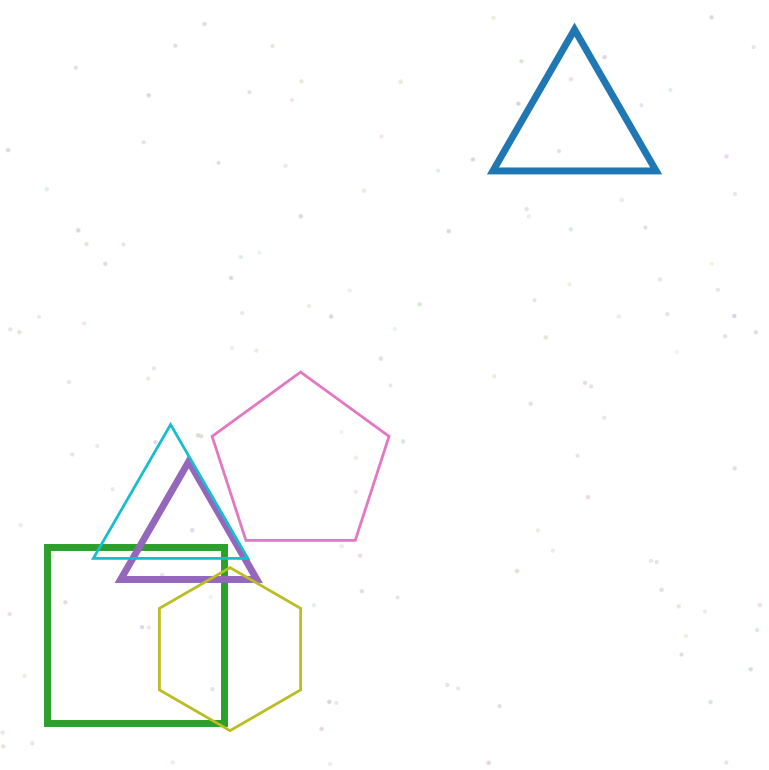[{"shape": "triangle", "thickness": 2.5, "radius": 0.61, "center": [0.746, 0.839]}, {"shape": "square", "thickness": 2.5, "radius": 0.57, "center": [0.176, 0.176]}, {"shape": "triangle", "thickness": 2.5, "radius": 0.51, "center": [0.245, 0.298]}, {"shape": "pentagon", "thickness": 1, "radius": 0.6, "center": [0.39, 0.396]}, {"shape": "hexagon", "thickness": 1, "radius": 0.53, "center": [0.299, 0.157]}, {"shape": "triangle", "thickness": 1, "radius": 0.58, "center": [0.222, 0.333]}]